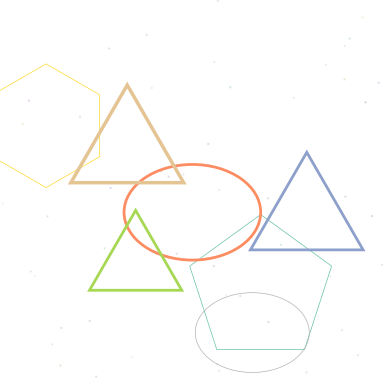[{"shape": "pentagon", "thickness": 0.5, "radius": 0.97, "center": [0.677, 0.249]}, {"shape": "oval", "thickness": 2, "radius": 0.89, "center": [0.5, 0.449]}, {"shape": "triangle", "thickness": 2, "radius": 0.84, "center": [0.797, 0.435]}, {"shape": "triangle", "thickness": 2, "radius": 0.69, "center": [0.352, 0.315]}, {"shape": "hexagon", "thickness": 0.5, "radius": 0.8, "center": [0.12, 0.673]}, {"shape": "triangle", "thickness": 2.5, "radius": 0.85, "center": [0.331, 0.61]}, {"shape": "oval", "thickness": 0.5, "radius": 0.74, "center": [0.655, 0.136]}]